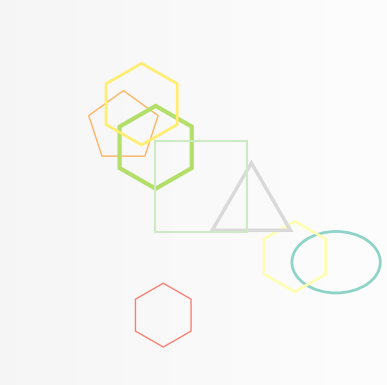[{"shape": "oval", "thickness": 2, "radius": 0.57, "center": [0.867, 0.319]}, {"shape": "hexagon", "thickness": 2, "radius": 0.46, "center": [0.761, 0.334]}, {"shape": "hexagon", "thickness": 1, "radius": 0.41, "center": [0.421, 0.181]}, {"shape": "pentagon", "thickness": 1, "radius": 0.47, "center": [0.319, 0.671]}, {"shape": "hexagon", "thickness": 3, "radius": 0.54, "center": [0.402, 0.617]}, {"shape": "triangle", "thickness": 2.5, "radius": 0.58, "center": [0.649, 0.46]}, {"shape": "square", "thickness": 1.5, "radius": 0.59, "center": [0.518, 0.515]}, {"shape": "hexagon", "thickness": 2, "radius": 0.53, "center": [0.366, 0.729]}]